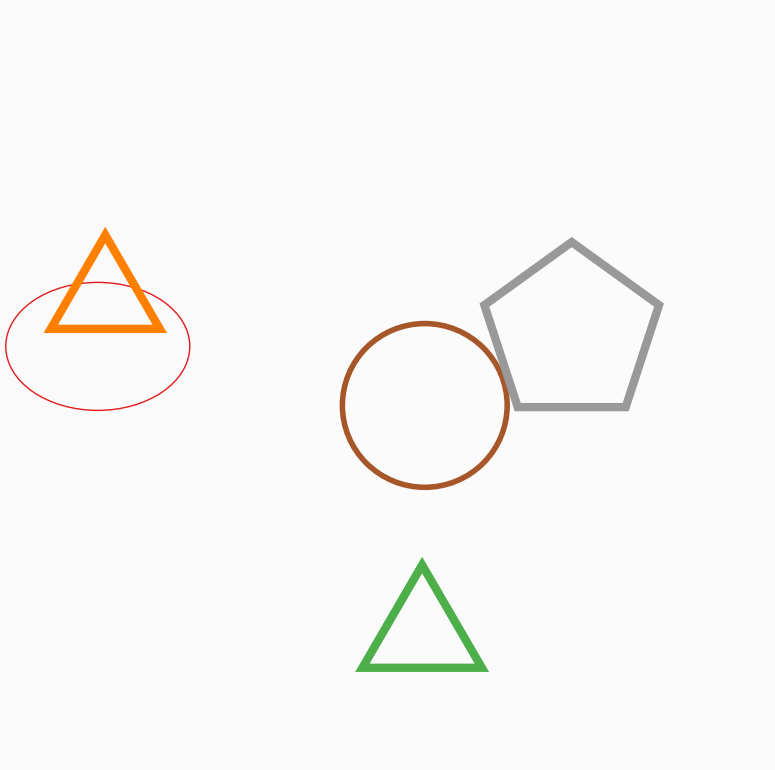[{"shape": "oval", "thickness": 0.5, "radius": 0.59, "center": [0.126, 0.55]}, {"shape": "triangle", "thickness": 3, "radius": 0.44, "center": [0.545, 0.177]}, {"shape": "triangle", "thickness": 3, "radius": 0.41, "center": [0.136, 0.614]}, {"shape": "circle", "thickness": 2, "radius": 0.53, "center": [0.548, 0.473]}, {"shape": "pentagon", "thickness": 3, "radius": 0.59, "center": [0.738, 0.567]}]